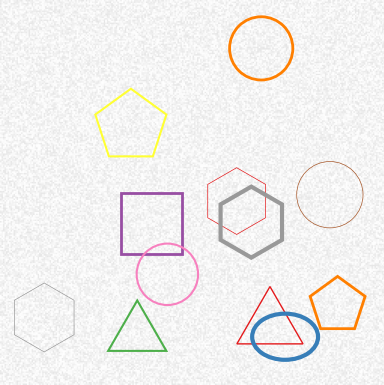[{"shape": "triangle", "thickness": 1, "radius": 0.5, "center": [0.701, 0.156]}, {"shape": "hexagon", "thickness": 0.5, "radius": 0.43, "center": [0.615, 0.478]}, {"shape": "oval", "thickness": 3, "radius": 0.43, "center": [0.741, 0.125]}, {"shape": "triangle", "thickness": 1.5, "radius": 0.44, "center": [0.357, 0.132]}, {"shape": "square", "thickness": 2, "radius": 0.4, "center": [0.394, 0.419]}, {"shape": "pentagon", "thickness": 2, "radius": 0.38, "center": [0.877, 0.207]}, {"shape": "circle", "thickness": 2, "radius": 0.41, "center": [0.678, 0.874]}, {"shape": "pentagon", "thickness": 1.5, "radius": 0.49, "center": [0.34, 0.672]}, {"shape": "circle", "thickness": 0.5, "radius": 0.43, "center": [0.857, 0.494]}, {"shape": "circle", "thickness": 1.5, "radius": 0.4, "center": [0.435, 0.288]}, {"shape": "hexagon", "thickness": 3, "radius": 0.46, "center": [0.653, 0.423]}, {"shape": "hexagon", "thickness": 0.5, "radius": 0.45, "center": [0.115, 0.175]}]